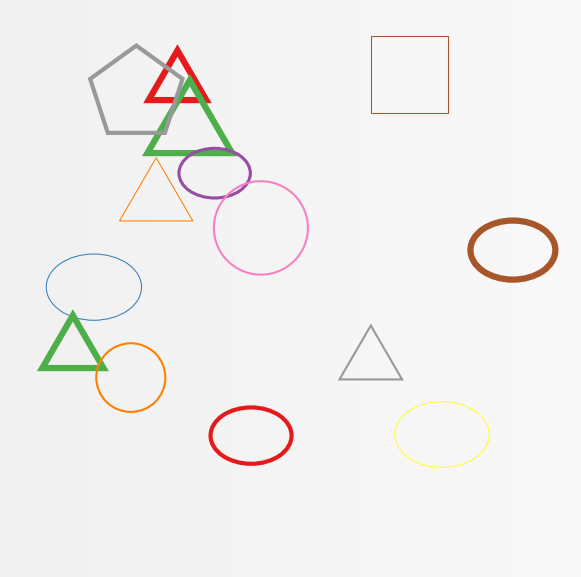[{"shape": "triangle", "thickness": 3, "radius": 0.29, "center": [0.305, 0.854]}, {"shape": "oval", "thickness": 2, "radius": 0.35, "center": [0.432, 0.245]}, {"shape": "oval", "thickness": 0.5, "radius": 0.41, "center": [0.162, 0.502]}, {"shape": "triangle", "thickness": 3, "radius": 0.3, "center": [0.125, 0.392]}, {"shape": "triangle", "thickness": 3, "radius": 0.42, "center": [0.326, 0.776]}, {"shape": "oval", "thickness": 1.5, "radius": 0.31, "center": [0.369, 0.699]}, {"shape": "circle", "thickness": 1, "radius": 0.3, "center": [0.225, 0.345]}, {"shape": "triangle", "thickness": 0.5, "radius": 0.36, "center": [0.269, 0.653]}, {"shape": "oval", "thickness": 0.5, "radius": 0.41, "center": [0.76, 0.247]}, {"shape": "square", "thickness": 0.5, "radius": 0.33, "center": [0.704, 0.87]}, {"shape": "oval", "thickness": 3, "radius": 0.37, "center": [0.882, 0.566]}, {"shape": "circle", "thickness": 1, "radius": 0.4, "center": [0.449, 0.604]}, {"shape": "pentagon", "thickness": 2, "radius": 0.42, "center": [0.235, 0.837]}, {"shape": "triangle", "thickness": 1, "radius": 0.31, "center": [0.638, 0.373]}]